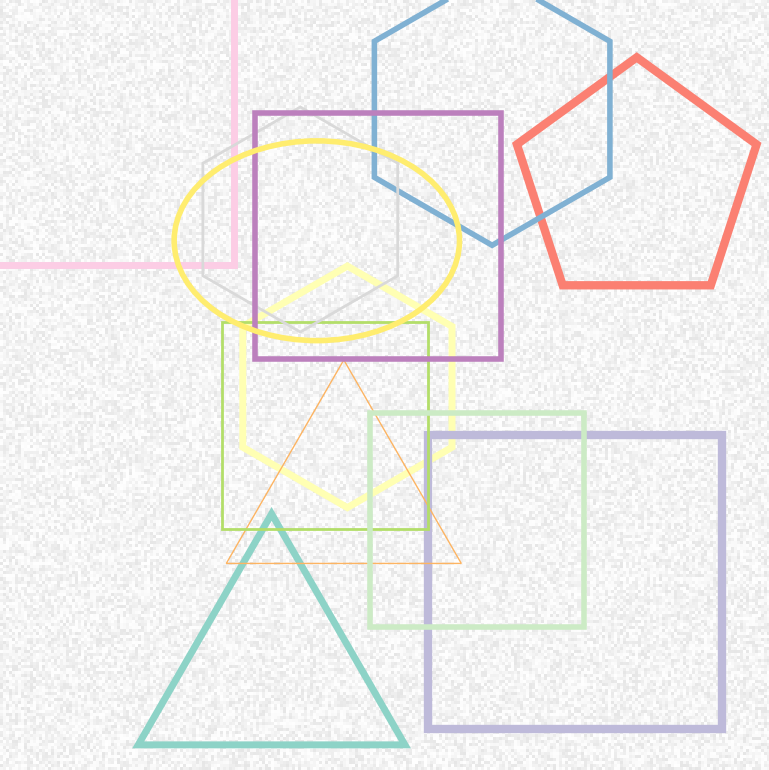[{"shape": "triangle", "thickness": 2.5, "radius": 1.0, "center": [0.353, 0.133]}, {"shape": "hexagon", "thickness": 2.5, "radius": 0.78, "center": [0.451, 0.498]}, {"shape": "square", "thickness": 3, "radius": 0.96, "center": [0.747, 0.244]}, {"shape": "pentagon", "thickness": 3, "radius": 0.82, "center": [0.827, 0.762]}, {"shape": "hexagon", "thickness": 2, "radius": 0.88, "center": [0.639, 0.858]}, {"shape": "triangle", "thickness": 0.5, "radius": 0.88, "center": [0.446, 0.356]}, {"shape": "square", "thickness": 1, "radius": 0.67, "center": [0.422, 0.447]}, {"shape": "square", "thickness": 2.5, "radius": 0.95, "center": [0.115, 0.846]}, {"shape": "hexagon", "thickness": 1, "radius": 0.73, "center": [0.39, 0.715]}, {"shape": "square", "thickness": 2, "radius": 0.8, "center": [0.49, 0.694]}, {"shape": "square", "thickness": 2, "radius": 0.7, "center": [0.619, 0.325]}, {"shape": "oval", "thickness": 2, "radius": 0.93, "center": [0.411, 0.687]}]